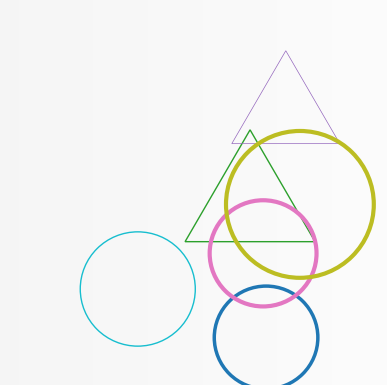[{"shape": "circle", "thickness": 2.5, "radius": 0.67, "center": [0.687, 0.123]}, {"shape": "triangle", "thickness": 1, "radius": 0.97, "center": [0.645, 0.469]}, {"shape": "triangle", "thickness": 0.5, "radius": 0.8, "center": [0.738, 0.707]}, {"shape": "circle", "thickness": 3, "radius": 0.69, "center": [0.679, 0.342]}, {"shape": "circle", "thickness": 3, "radius": 0.95, "center": [0.774, 0.469]}, {"shape": "circle", "thickness": 1, "radius": 0.74, "center": [0.356, 0.249]}]